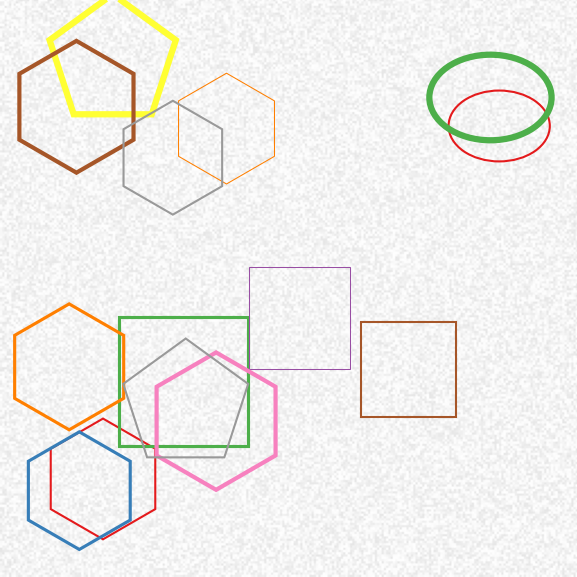[{"shape": "hexagon", "thickness": 1, "radius": 0.52, "center": [0.178, 0.17]}, {"shape": "oval", "thickness": 1, "radius": 0.44, "center": [0.864, 0.781]}, {"shape": "hexagon", "thickness": 1.5, "radius": 0.51, "center": [0.137, 0.149]}, {"shape": "oval", "thickness": 3, "radius": 0.53, "center": [0.849, 0.83]}, {"shape": "square", "thickness": 1.5, "radius": 0.56, "center": [0.317, 0.339]}, {"shape": "square", "thickness": 0.5, "radius": 0.44, "center": [0.519, 0.448]}, {"shape": "hexagon", "thickness": 0.5, "radius": 0.48, "center": [0.392, 0.776]}, {"shape": "hexagon", "thickness": 1.5, "radius": 0.55, "center": [0.12, 0.364]}, {"shape": "pentagon", "thickness": 3, "radius": 0.57, "center": [0.195, 0.894]}, {"shape": "hexagon", "thickness": 2, "radius": 0.57, "center": [0.132, 0.814]}, {"shape": "square", "thickness": 1, "radius": 0.41, "center": [0.707, 0.36]}, {"shape": "hexagon", "thickness": 2, "radius": 0.59, "center": [0.374, 0.27]}, {"shape": "hexagon", "thickness": 1, "radius": 0.49, "center": [0.299, 0.726]}, {"shape": "pentagon", "thickness": 1, "radius": 0.57, "center": [0.322, 0.299]}]